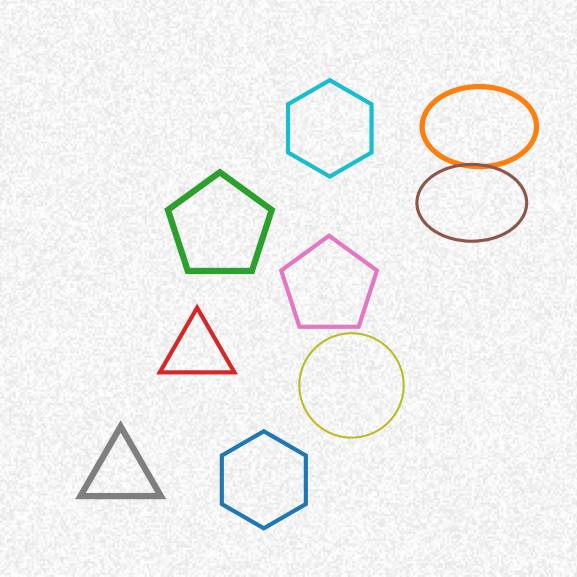[{"shape": "hexagon", "thickness": 2, "radius": 0.42, "center": [0.457, 0.168]}, {"shape": "oval", "thickness": 2.5, "radius": 0.5, "center": [0.83, 0.78]}, {"shape": "pentagon", "thickness": 3, "radius": 0.47, "center": [0.381, 0.606]}, {"shape": "triangle", "thickness": 2, "radius": 0.37, "center": [0.341, 0.392]}, {"shape": "oval", "thickness": 1.5, "radius": 0.48, "center": [0.817, 0.648]}, {"shape": "pentagon", "thickness": 2, "radius": 0.44, "center": [0.57, 0.504]}, {"shape": "triangle", "thickness": 3, "radius": 0.4, "center": [0.209, 0.18]}, {"shape": "circle", "thickness": 1, "radius": 0.45, "center": [0.609, 0.332]}, {"shape": "hexagon", "thickness": 2, "radius": 0.42, "center": [0.571, 0.777]}]